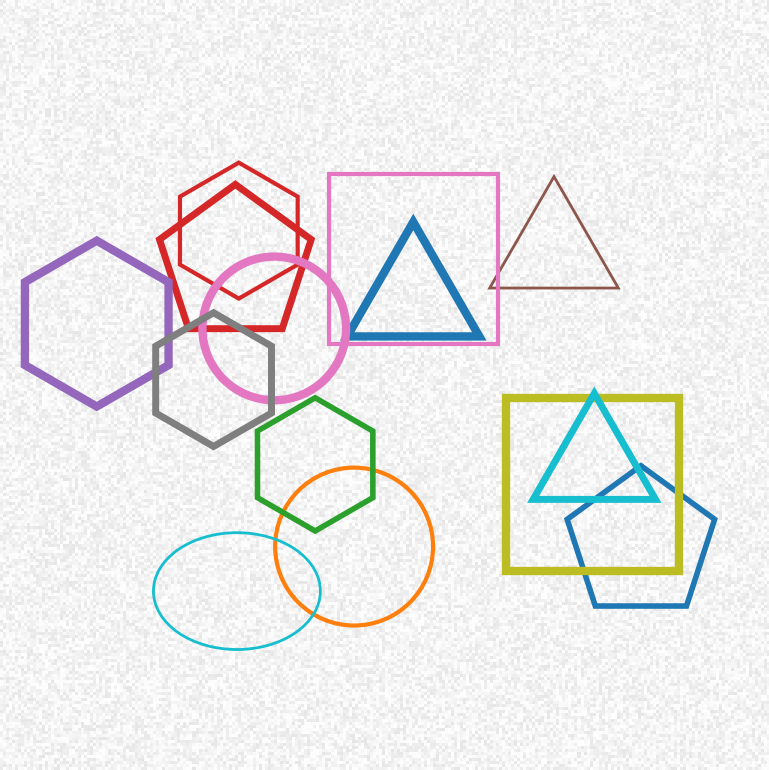[{"shape": "pentagon", "thickness": 2, "radius": 0.5, "center": [0.832, 0.294]}, {"shape": "triangle", "thickness": 3, "radius": 0.5, "center": [0.537, 0.613]}, {"shape": "circle", "thickness": 1.5, "radius": 0.51, "center": [0.46, 0.29]}, {"shape": "hexagon", "thickness": 2, "radius": 0.43, "center": [0.409, 0.397]}, {"shape": "hexagon", "thickness": 1.5, "radius": 0.44, "center": [0.31, 0.7]}, {"shape": "pentagon", "thickness": 2.5, "radius": 0.52, "center": [0.306, 0.657]}, {"shape": "hexagon", "thickness": 3, "radius": 0.54, "center": [0.126, 0.58]}, {"shape": "triangle", "thickness": 1, "radius": 0.48, "center": [0.72, 0.674]}, {"shape": "circle", "thickness": 3, "radius": 0.47, "center": [0.356, 0.573]}, {"shape": "square", "thickness": 1.5, "radius": 0.55, "center": [0.538, 0.664]}, {"shape": "hexagon", "thickness": 2.5, "radius": 0.43, "center": [0.277, 0.507]}, {"shape": "square", "thickness": 3, "radius": 0.56, "center": [0.769, 0.371]}, {"shape": "oval", "thickness": 1, "radius": 0.54, "center": [0.308, 0.232]}, {"shape": "triangle", "thickness": 2.5, "radius": 0.46, "center": [0.772, 0.397]}]